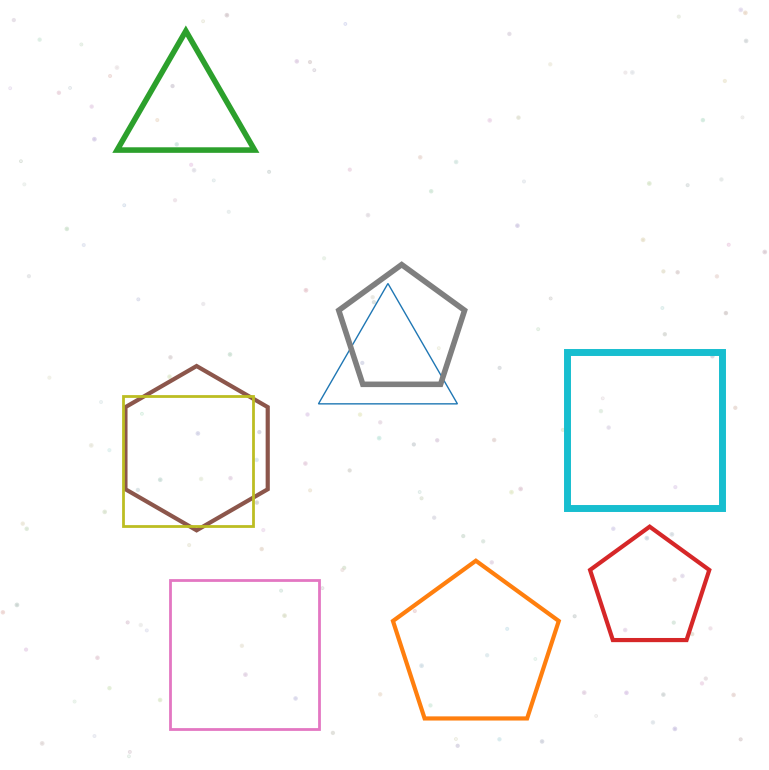[{"shape": "triangle", "thickness": 0.5, "radius": 0.52, "center": [0.504, 0.528]}, {"shape": "pentagon", "thickness": 1.5, "radius": 0.57, "center": [0.618, 0.159]}, {"shape": "triangle", "thickness": 2, "radius": 0.52, "center": [0.241, 0.857]}, {"shape": "pentagon", "thickness": 1.5, "radius": 0.41, "center": [0.844, 0.235]}, {"shape": "hexagon", "thickness": 1.5, "radius": 0.53, "center": [0.255, 0.418]}, {"shape": "square", "thickness": 1, "radius": 0.48, "center": [0.318, 0.15]}, {"shape": "pentagon", "thickness": 2, "radius": 0.43, "center": [0.522, 0.57]}, {"shape": "square", "thickness": 1, "radius": 0.42, "center": [0.244, 0.401]}, {"shape": "square", "thickness": 2.5, "radius": 0.5, "center": [0.837, 0.441]}]